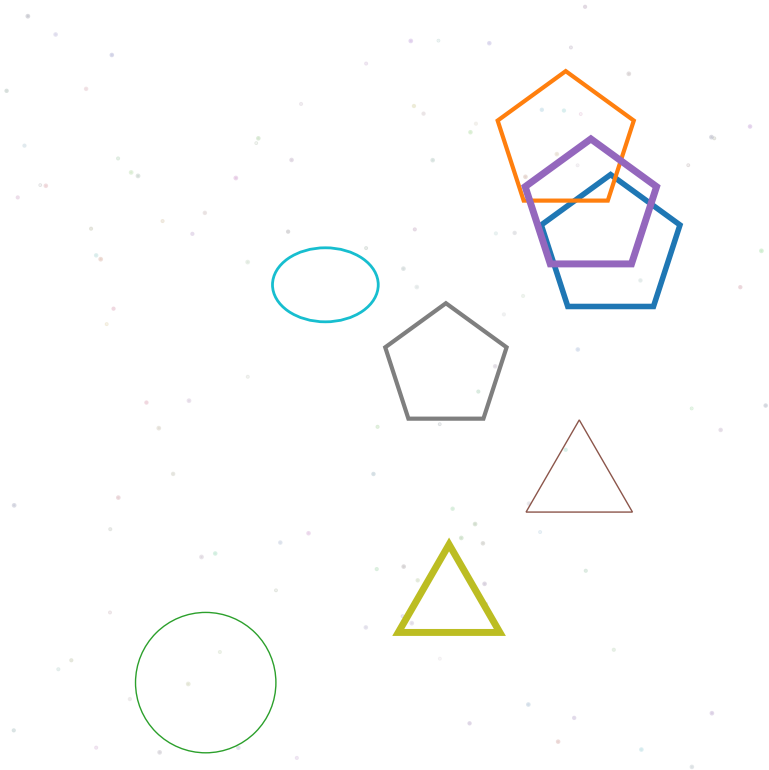[{"shape": "pentagon", "thickness": 2, "radius": 0.47, "center": [0.793, 0.679]}, {"shape": "pentagon", "thickness": 1.5, "radius": 0.46, "center": [0.735, 0.815]}, {"shape": "circle", "thickness": 0.5, "radius": 0.46, "center": [0.267, 0.113]}, {"shape": "pentagon", "thickness": 2.5, "radius": 0.45, "center": [0.767, 0.73]}, {"shape": "triangle", "thickness": 0.5, "radius": 0.4, "center": [0.752, 0.375]}, {"shape": "pentagon", "thickness": 1.5, "radius": 0.41, "center": [0.579, 0.523]}, {"shape": "triangle", "thickness": 2.5, "radius": 0.38, "center": [0.583, 0.217]}, {"shape": "oval", "thickness": 1, "radius": 0.34, "center": [0.423, 0.63]}]